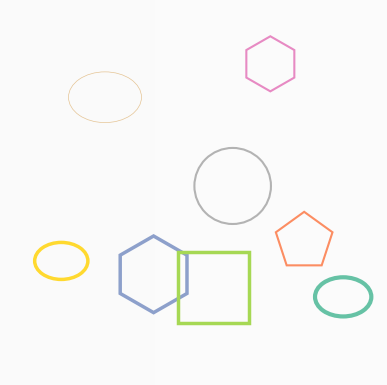[{"shape": "oval", "thickness": 3, "radius": 0.36, "center": [0.886, 0.229]}, {"shape": "pentagon", "thickness": 1.5, "radius": 0.38, "center": [0.785, 0.373]}, {"shape": "hexagon", "thickness": 2.5, "radius": 0.5, "center": [0.396, 0.287]}, {"shape": "hexagon", "thickness": 1.5, "radius": 0.36, "center": [0.698, 0.834]}, {"shape": "square", "thickness": 2.5, "radius": 0.46, "center": [0.551, 0.254]}, {"shape": "oval", "thickness": 2.5, "radius": 0.34, "center": [0.158, 0.322]}, {"shape": "oval", "thickness": 0.5, "radius": 0.47, "center": [0.271, 0.747]}, {"shape": "circle", "thickness": 1.5, "radius": 0.49, "center": [0.6, 0.517]}]